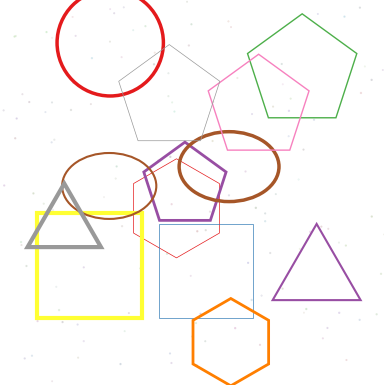[{"shape": "circle", "thickness": 2.5, "radius": 0.69, "center": [0.286, 0.889]}, {"shape": "hexagon", "thickness": 0.5, "radius": 0.64, "center": [0.458, 0.459]}, {"shape": "square", "thickness": 0.5, "radius": 0.61, "center": [0.536, 0.297]}, {"shape": "pentagon", "thickness": 1, "radius": 0.75, "center": [0.785, 0.815]}, {"shape": "triangle", "thickness": 1.5, "radius": 0.66, "center": [0.822, 0.286]}, {"shape": "pentagon", "thickness": 2, "radius": 0.56, "center": [0.48, 0.518]}, {"shape": "hexagon", "thickness": 2, "radius": 0.57, "center": [0.6, 0.111]}, {"shape": "square", "thickness": 3, "radius": 0.68, "center": [0.233, 0.31]}, {"shape": "oval", "thickness": 1.5, "radius": 0.61, "center": [0.284, 0.517]}, {"shape": "oval", "thickness": 2.5, "radius": 0.65, "center": [0.595, 0.567]}, {"shape": "pentagon", "thickness": 1, "radius": 0.69, "center": [0.672, 0.721]}, {"shape": "pentagon", "thickness": 0.5, "radius": 0.69, "center": [0.44, 0.746]}, {"shape": "triangle", "thickness": 3, "radius": 0.55, "center": [0.167, 0.413]}]